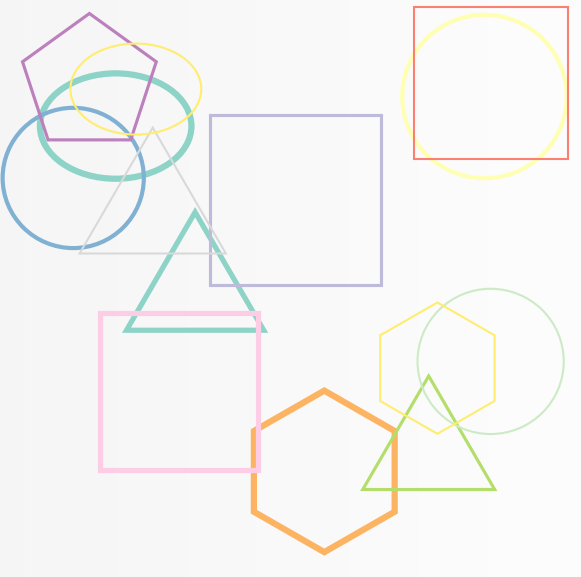[{"shape": "triangle", "thickness": 2.5, "radius": 0.68, "center": [0.336, 0.495]}, {"shape": "oval", "thickness": 3, "radius": 0.65, "center": [0.199, 0.781]}, {"shape": "circle", "thickness": 2, "radius": 0.71, "center": [0.834, 0.832]}, {"shape": "square", "thickness": 1.5, "radius": 0.74, "center": [0.508, 0.653]}, {"shape": "square", "thickness": 1, "radius": 0.66, "center": [0.844, 0.855]}, {"shape": "circle", "thickness": 2, "radius": 0.61, "center": [0.126, 0.691]}, {"shape": "hexagon", "thickness": 3, "radius": 0.7, "center": [0.558, 0.183]}, {"shape": "triangle", "thickness": 1.5, "radius": 0.66, "center": [0.738, 0.217]}, {"shape": "square", "thickness": 2.5, "radius": 0.68, "center": [0.308, 0.321]}, {"shape": "triangle", "thickness": 1, "radius": 0.73, "center": [0.263, 0.633]}, {"shape": "pentagon", "thickness": 1.5, "radius": 0.6, "center": [0.154, 0.855]}, {"shape": "circle", "thickness": 1, "radius": 0.63, "center": [0.844, 0.373]}, {"shape": "hexagon", "thickness": 1, "radius": 0.57, "center": [0.753, 0.362]}, {"shape": "oval", "thickness": 1, "radius": 0.56, "center": [0.234, 0.845]}]